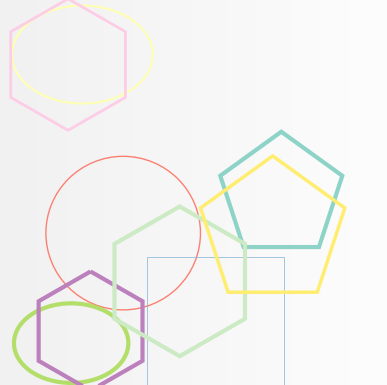[{"shape": "pentagon", "thickness": 3, "radius": 0.83, "center": [0.726, 0.492]}, {"shape": "oval", "thickness": 1.5, "radius": 0.91, "center": [0.212, 0.858]}, {"shape": "circle", "thickness": 1, "radius": 1.0, "center": [0.318, 0.395]}, {"shape": "square", "thickness": 0.5, "radius": 0.89, "center": [0.555, 0.154]}, {"shape": "oval", "thickness": 3, "radius": 0.74, "center": [0.184, 0.109]}, {"shape": "hexagon", "thickness": 2, "radius": 0.85, "center": [0.176, 0.832]}, {"shape": "hexagon", "thickness": 3, "radius": 0.77, "center": [0.234, 0.14]}, {"shape": "hexagon", "thickness": 3, "radius": 0.97, "center": [0.464, 0.269]}, {"shape": "pentagon", "thickness": 2.5, "radius": 0.98, "center": [0.704, 0.399]}]